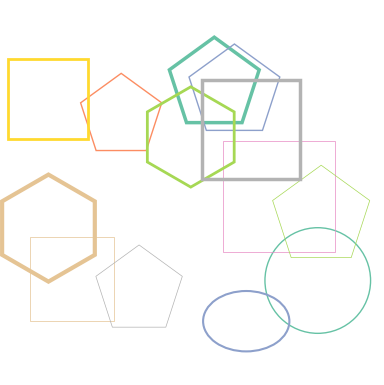[{"shape": "pentagon", "thickness": 2.5, "radius": 0.61, "center": [0.557, 0.781]}, {"shape": "circle", "thickness": 1, "radius": 0.69, "center": [0.825, 0.271]}, {"shape": "pentagon", "thickness": 1, "radius": 0.55, "center": [0.315, 0.699]}, {"shape": "oval", "thickness": 1.5, "radius": 0.56, "center": [0.64, 0.166]}, {"shape": "pentagon", "thickness": 1, "radius": 0.62, "center": [0.609, 0.762]}, {"shape": "square", "thickness": 0.5, "radius": 0.72, "center": [0.724, 0.489]}, {"shape": "pentagon", "thickness": 0.5, "radius": 0.66, "center": [0.834, 0.438]}, {"shape": "hexagon", "thickness": 2, "radius": 0.65, "center": [0.495, 0.644]}, {"shape": "square", "thickness": 2, "radius": 0.52, "center": [0.125, 0.743]}, {"shape": "square", "thickness": 0.5, "radius": 0.55, "center": [0.187, 0.276]}, {"shape": "hexagon", "thickness": 3, "radius": 0.69, "center": [0.126, 0.408]}, {"shape": "square", "thickness": 2.5, "radius": 0.64, "center": [0.652, 0.663]}, {"shape": "pentagon", "thickness": 0.5, "radius": 0.59, "center": [0.361, 0.246]}]